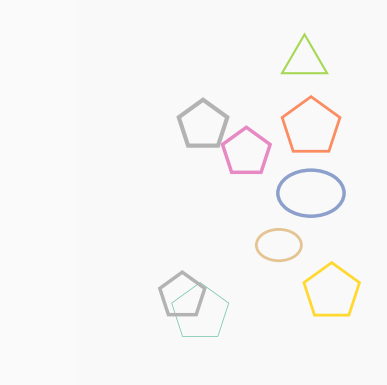[{"shape": "pentagon", "thickness": 0.5, "radius": 0.39, "center": [0.517, 0.189]}, {"shape": "pentagon", "thickness": 2, "radius": 0.39, "center": [0.803, 0.671]}, {"shape": "oval", "thickness": 2.5, "radius": 0.43, "center": [0.802, 0.498]}, {"shape": "pentagon", "thickness": 2.5, "radius": 0.32, "center": [0.636, 0.605]}, {"shape": "triangle", "thickness": 1.5, "radius": 0.34, "center": [0.786, 0.843]}, {"shape": "pentagon", "thickness": 2, "radius": 0.38, "center": [0.856, 0.243]}, {"shape": "oval", "thickness": 2, "radius": 0.29, "center": [0.72, 0.363]}, {"shape": "pentagon", "thickness": 2.5, "radius": 0.31, "center": [0.47, 0.232]}, {"shape": "pentagon", "thickness": 3, "radius": 0.33, "center": [0.524, 0.675]}]